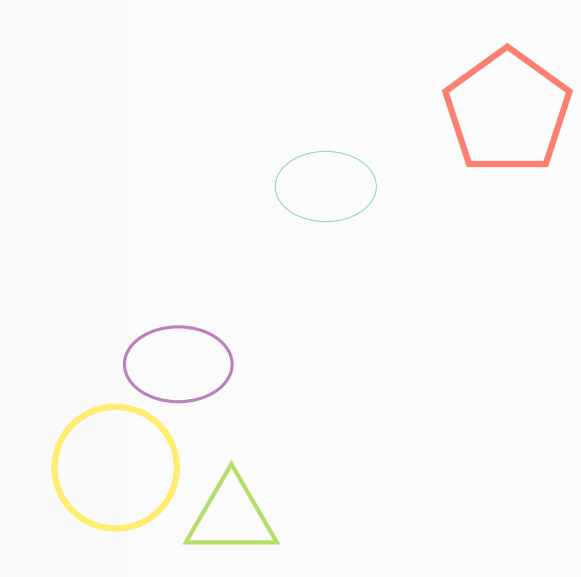[{"shape": "oval", "thickness": 0.5, "radius": 0.43, "center": [0.561, 0.676]}, {"shape": "pentagon", "thickness": 3, "radius": 0.56, "center": [0.873, 0.806]}, {"shape": "triangle", "thickness": 2, "radius": 0.45, "center": [0.398, 0.105]}, {"shape": "oval", "thickness": 1.5, "radius": 0.46, "center": [0.307, 0.368]}, {"shape": "circle", "thickness": 3, "radius": 0.53, "center": [0.199, 0.189]}]